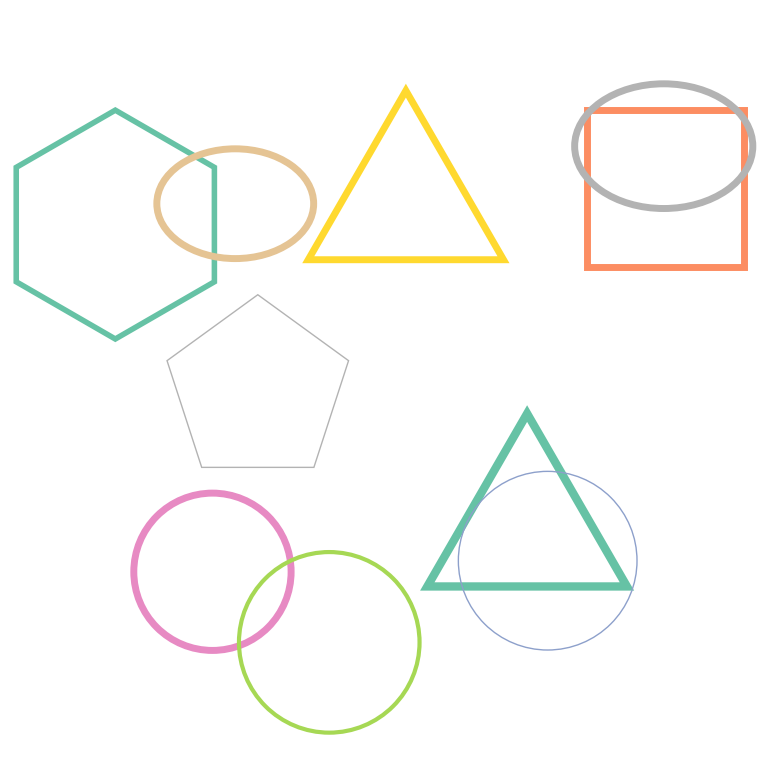[{"shape": "hexagon", "thickness": 2, "radius": 0.74, "center": [0.15, 0.708]}, {"shape": "triangle", "thickness": 3, "radius": 0.75, "center": [0.685, 0.313]}, {"shape": "square", "thickness": 2.5, "radius": 0.51, "center": [0.865, 0.755]}, {"shape": "circle", "thickness": 0.5, "radius": 0.58, "center": [0.711, 0.272]}, {"shape": "circle", "thickness": 2.5, "radius": 0.51, "center": [0.276, 0.257]}, {"shape": "circle", "thickness": 1.5, "radius": 0.59, "center": [0.428, 0.166]}, {"shape": "triangle", "thickness": 2.5, "radius": 0.73, "center": [0.527, 0.736]}, {"shape": "oval", "thickness": 2.5, "radius": 0.51, "center": [0.306, 0.735]}, {"shape": "pentagon", "thickness": 0.5, "radius": 0.62, "center": [0.335, 0.493]}, {"shape": "oval", "thickness": 2.5, "radius": 0.58, "center": [0.862, 0.81]}]